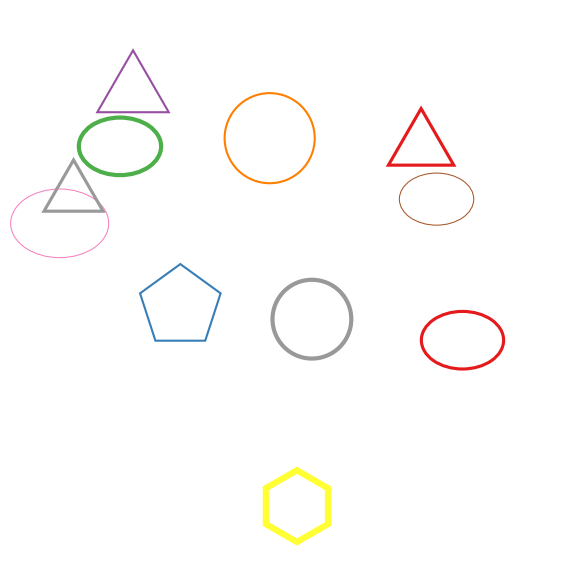[{"shape": "oval", "thickness": 1.5, "radius": 0.36, "center": [0.801, 0.41]}, {"shape": "triangle", "thickness": 1.5, "radius": 0.33, "center": [0.729, 0.746]}, {"shape": "pentagon", "thickness": 1, "radius": 0.37, "center": [0.312, 0.469]}, {"shape": "oval", "thickness": 2, "radius": 0.36, "center": [0.208, 0.746]}, {"shape": "triangle", "thickness": 1, "radius": 0.36, "center": [0.23, 0.841]}, {"shape": "circle", "thickness": 1, "radius": 0.39, "center": [0.467, 0.76]}, {"shape": "hexagon", "thickness": 3, "radius": 0.31, "center": [0.514, 0.123]}, {"shape": "oval", "thickness": 0.5, "radius": 0.32, "center": [0.756, 0.654]}, {"shape": "oval", "thickness": 0.5, "radius": 0.42, "center": [0.103, 0.612]}, {"shape": "circle", "thickness": 2, "radius": 0.34, "center": [0.54, 0.446]}, {"shape": "triangle", "thickness": 1.5, "radius": 0.3, "center": [0.127, 0.663]}]